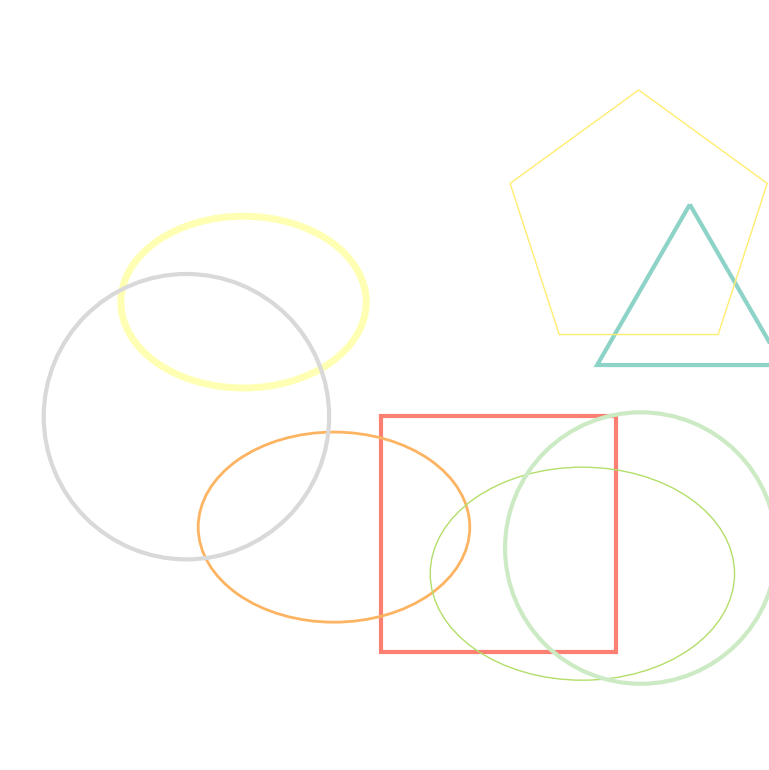[{"shape": "triangle", "thickness": 1.5, "radius": 0.7, "center": [0.896, 0.595]}, {"shape": "oval", "thickness": 2.5, "radius": 0.8, "center": [0.316, 0.608]}, {"shape": "square", "thickness": 1.5, "radius": 0.76, "center": [0.648, 0.306]}, {"shape": "oval", "thickness": 1, "radius": 0.88, "center": [0.434, 0.315]}, {"shape": "oval", "thickness": 0.5, "radius": 0.99, "center": [0.756, 0.255]}, {"shape": "circle", "thickness": 1.5, "radius": 0.93, "center": [0.242, 0.459]}, {"shape": "circle", "thickness": 1.5, "radius": 0.88, "center": [0.832, 0.288]}, {"shape": "pentagon", "thickness": 0.5, "radius": 0.88, "center": [0.829, 0.708]}]